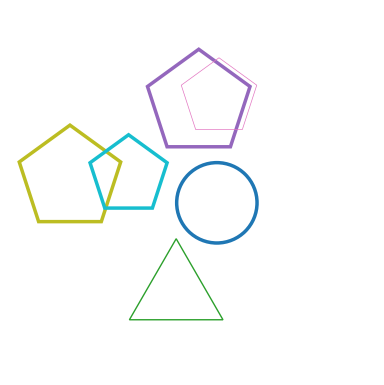[{"shape": "circle", "thickness": 2.5, "radius": 0.52, "center": [0.563, 0.473]}, {"shape": "triangle", "thickness": 1, "radius": 0.7, "center": [0.458, 0.24]}, {"shape": "pentagon", "thickness": 2.5, "radius": 0.7, "center": [0.516, 0.732]}, {"shape": "pentagon", "thickness": 0.5, "radius": 0.52, "center": [0.569, 0.747]}, {"shape": "pentagon", "thickness": 2.5, "radius": 0.69, "center": [0.182, 0.536]}, {"shape": "pentagon", "thickness": 2.5, "radius": 0.53, "center": [0.334, 0.545]}]